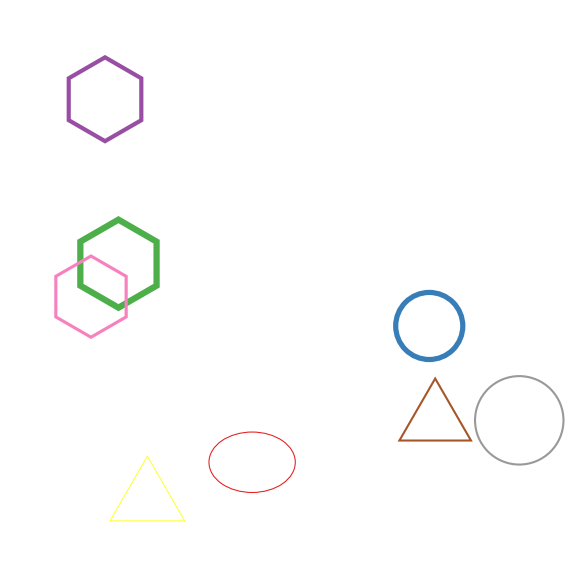[{"shape": "oval", "thickness": 0.5, "radius": 0.37, "center": [0.437, 0.199]}, {"shape": "circle", "thickness": 2.5, "radius": 0.29, "center": [0.743, 0.435]}, {"shape": "hexagon", "thickness": 3, "radius": 0.38, "center": [0.205, 0.543]}, {"shape": "hexagon", "thickness": 2, "radius": 0.36, "center": [0.182, 0.827]}, {"shape": "triangle", "thickness": 0.5, "radius": 0.37, "center": [0.255, 0.135]}, {"shape": "triangle", "thickness": 1, "radius": 0.36, "center": [0.754, 0.272]}, {"shape": "hexagon", "thickness": 1.5, "radius": 0.35, "center": [0.158, 0.485]}, {"shape": "circle", "thickness": 1, "radius": 0.38, "center": [0.899, 0.271]}]